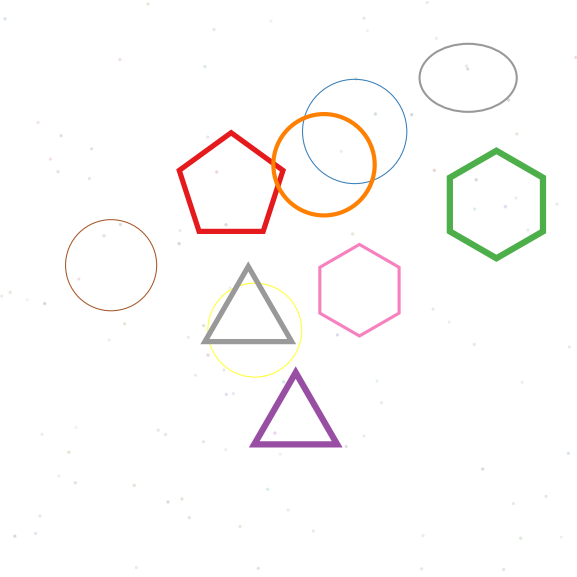[{"shape": "pentagon", "thickness": 2.5, "radius": 0.47, "center": [0.4, 0.675]}, {"shape": "circle", "thickness": 0.5, "radius": 0.45, "center": [0.614, 0.771]}, {"shape": "hexagon", "thickness": 3, "radius": 0.47, "center": [0.86, 0.645]}, {"shape": "triangle", "thickness": 3, "radius": 0.41, "center": [0.512, 0.271]}, {"shape": "circle", "thickness": 2, "radius": 0.44, "center": [0.561, 0.714]}, {"shape": "circle", "thickness": 0.5, "radius": 0.41, "center": [0.441, 0.427]}, {"shape": "circle", "thickness": 0.5, "radius": 0.39, "center": [0.192, 0.54]}, {"shape": "hexagon", "thickness": 1.5, "radius": 0.4, "center": [0.622, 0.497]}, {"shape": "oval", "thickness": 1, "radius": 0.42, "center": [0.811, 0.864]}, {"shape": "triangle", "thickness": 2.5, "radius": 0.43, "center": [0.43, 0.451]}]